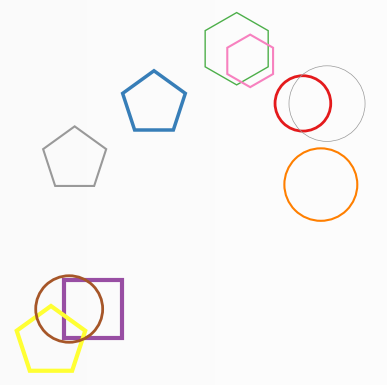[{"shape": "circle", "thickness": 2, "radius": 0.36, "center": [0.782, 0.731]}, {"shape": "pentagon", "thickness": 2.5, "radius": 0.43, "center": [0.397, 0.731]}, {"shape": "hexagon", "thickness": 1, "radius": 0.47, "center": [0.611, 0.873]}, {"shape": "square", "thickness": 3, "radius": 0.38, "center": [0.241, 0.197]}, {"shape": "circle", "thickness": 1.5, "radius": 0.47, "center": [0.828, 0.521]}, {"shape": "pentagon", "thickness": 3, "radius": 0.46, "center": [0.132, 0.112]}, {"shape": "circle", "thickness": 2, "radius": 0.43, "center": [0.179, 0.197]}, {"shape": "hexagon", "thickness": 1.5, "radius": 0.34, "center": [0.646, 0.842]}, {"shape": "pentagon", "thickness": 1.5, "radius": 0.43, "center": [0.193, 0.586]}, {"shape": "circle", "thickness": 0.5, "radius": 0.49, "center": [0.844, 0.731]}]